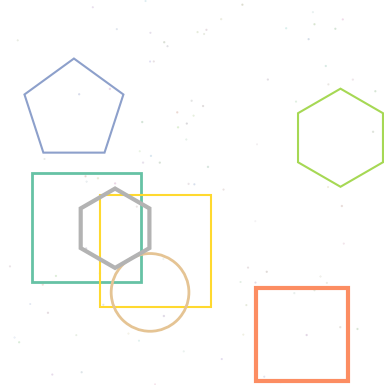[{"shape": "square", "thickness": 2, "radius": 0.71, "center": [0.225, 0.409]}, {"shape": "square", "thickness": 3, "radius": 0.6, "center": [0.785, 0.132]}, {"shape": "pentagon", "thickness": 1.5, "radius": 0.68, "center": [0.192, 0.713]}, {"shape": "hexagon", "thickness": 1.5, "radius": 0.64, "center": [0.884, 0.642]}, {"shape": "square", "thickness": 1.5, "radius": 0.73, "center": [0.404, 0.348]}, {"shape": "circle", "thickness": 2, "radius": 0.5, "center": [0.39, 0.241]}, {"shape": "hexagon", "thickness": 3, "radius": 0.52, "center": [0.299, 0.407]}]